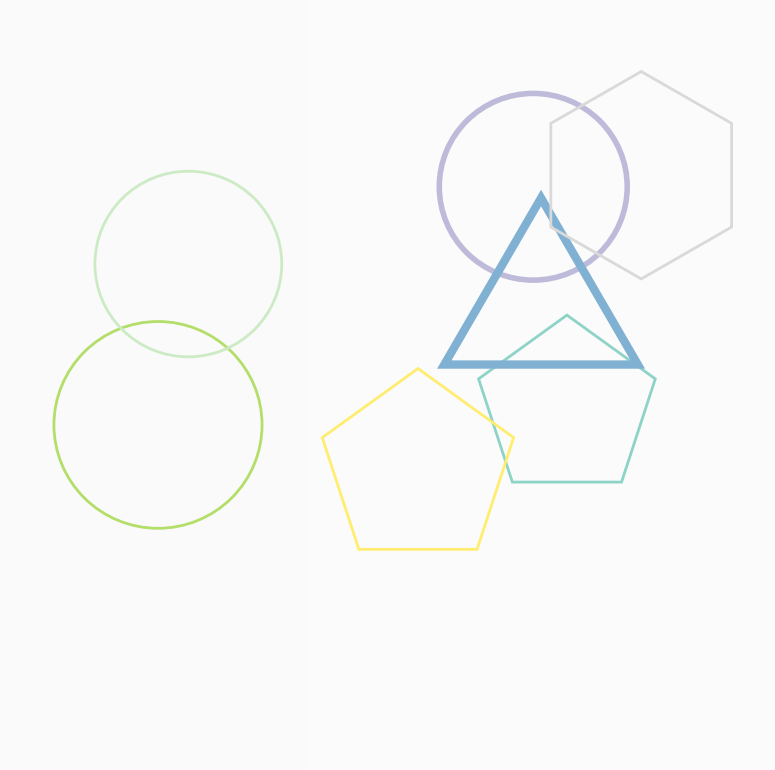[{"shape": "pentagon", "thickness": 1, "radius": 0.6, "center": [0.732, 0.471]}, {"shape": "circle", "thickness": 2, "radius": 0.61, "center": [0.688, 0.757]}, {"shape": "triangle", "thickness": 3, "radius": 0.72, "center": [0.698, 0.599]}, {"shape": "circle", "thickness": 1, "radius": 0.67, "center": [0.204, 0.448]}, {"shape": "hexagon", "thickness": 1, "radius": 0.67, "center": [0.827, 0.772]}, {"shape": "circle", "thickness": 1, "radius": 0.6, "center": [0.243, 0.657]}, {"shape": "pentagon", "thickness": 1, "radius": 0.65, "center": [0.539, 0.392]}]